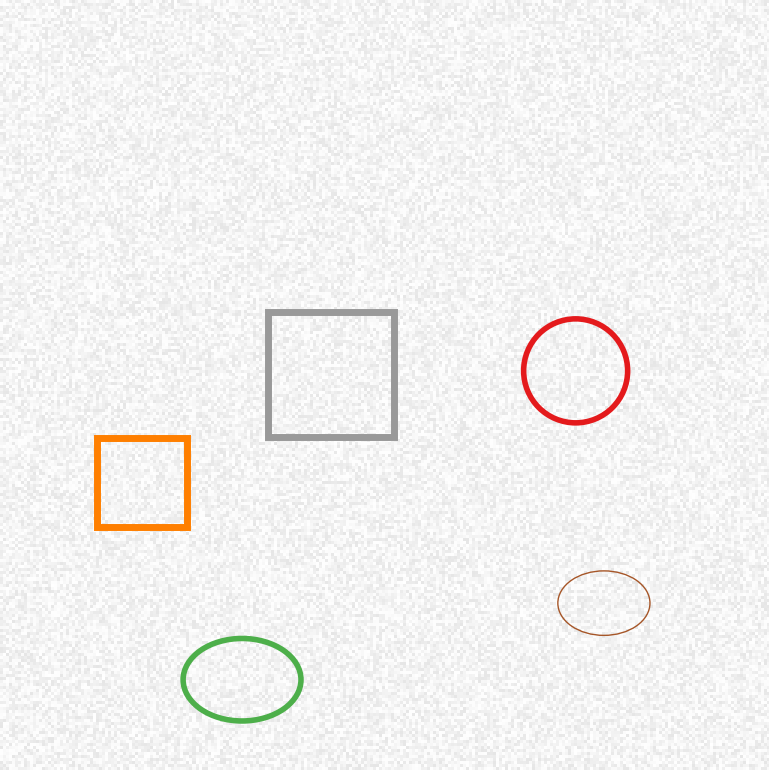[{"shape": "circle", "thickness": 2, "radius": 0.34, "center": [0.748, 0.518]}, {"shape": "oval", "thickness": 2, "radius": 0.38, "center": [0.314, 0.117]}, {"shape": "square", "thickness": 2.5, "radius": 0.29, "center": [0.185, 0.373]}, {"shape": "oval", "thickness": 0.5, "radius": 0.3, "center": [0.784, 0.217]}, {"shape": "square", "thickness": 2.5, "radius": 0.41, "center": [0.43, 0.514]}]